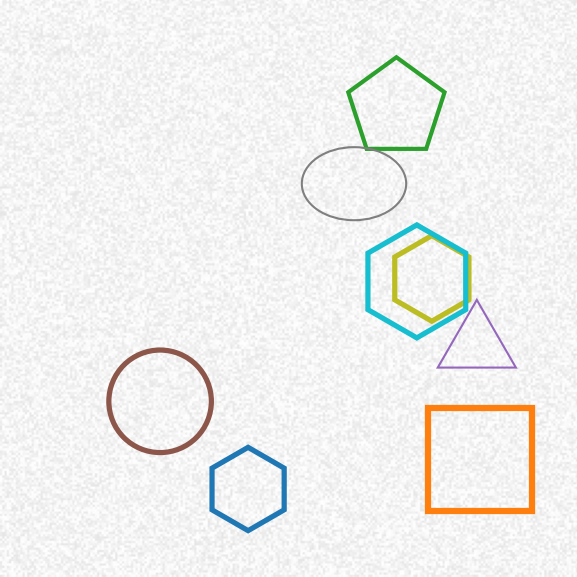[{"shape": "hexagon", "thickness": 2.5, "radius": 0.36, "center": [0.43, 0.152]}, {"shape": "square", "thickness": 3, "radius": 0.45, "center": [0.831, 0.203]}, {"shape": "pentagon", "thickness": 2, "radius": 0.44, "center": [0.686, 0.812]}, {"shape": "triangle", "thickness": 1, "radius": 0.39, "center": [0.826, 0.402]}, {"shape": "circle", "thickness": 2.5, "radius": 0.44, "center": [0.277, 0.304]}, {"shape": "oval", "thickness": 1, "radius": 0.45, "center": [0.613, 0.681]}, {"shape": "hexagon", "thickness": 2.5, "radius": 0.37, "center": [0.748, 0.517]}, {"shape": "hexagon", "thickness": 2.5, "radius": 0.49, "center": [0.722, 0.512]}]